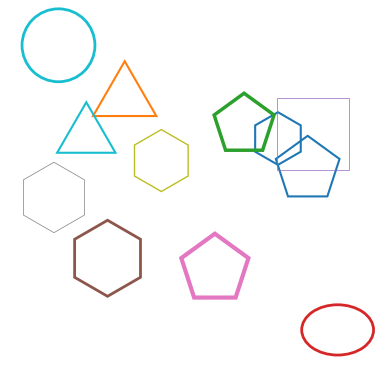[{"shape": "hexagon", "thickness": 1.5, "radius": 0.34, "center": [0.722, 0.64]}, {"shape": "pentagon", "thickness": 1.5, "radius": 0.43, "center": [0.799, 0.56]}, {"shape": "triangle", "thickness": 1.5, "radius": 0.47, "center": [0.324, 0.746]}, {"shape": "pentagon", "thickness": 2.5, "radius": 0.41, "center": [0.634, 0.676]}, {"shape": "oval", "thickness": 2, "radius": 0.47, "center": [0.877, 0.143]}, {"shape": "square", "thickness": 0.5, "radius": 0.47, "center": [0.812, 0.652]}, {"shape": "hexagon", "thickness": 2, "radius": 0.49, "center": [0.279, 0.329]}, {"shape": "pentagon", "thickness": 3, "radius": 0.46, "center": [0.558, 0.301]}, {"shape": "hexagon", "thickness": 0.5, "radius": 0.46, "center": [0.14, 0.487]}, {"shape": "hexagon", "thickness": 1, "radius": 0.4, "center": [0.419, 0.583]}, {"shape": "circle", "thickness": 2, "radius": 0.47, "center": [0.152, 0.882]}, {"shape": "triangle", "thickness": 1.5, "radius": 0.44, "center": [0.224, 0.647]}]